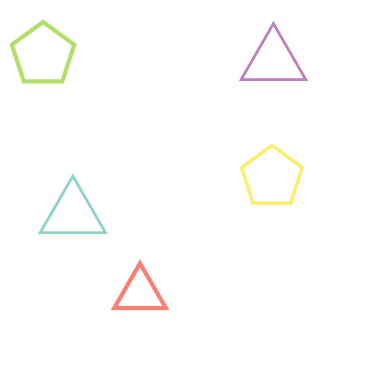[{"shape": "triangle", "thickness": 2, "radius": 0.49, "center": [0.189, 0.445]}, {"shape": "triangle", "thickness": 3, "radius": 0.39, "center": [0.364, 0.239]}, {"shape": "pentagon", "thickness": 3, "radius": 0.43, "center": [0.112, 0.858]}, {"shape": "triangle", "thickness": 2, "radius": 0.48, "center": [0.71, 0.842]}, {"shape": "pentagon", "thickness": 2.5, "radius": 0.41, "center": [0.706, 0.539]}]